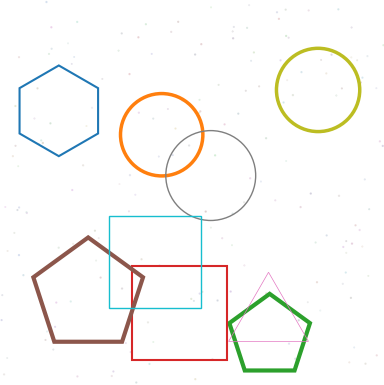[{"shape": "hexagon", "thickness": 1.5, "radius": 0.59, "center": [0.153, 0.712]}, {"shape": "circle", "thickness": 2.5, "radius": 0.53, "center": [0.42, 0.65]}, {"shape": "pentagon", "thickness": 3, "radius": 0.55, "center": [0.7, 0.127]}, {"shape": "square", "thickness": 1.5, "radius": 0.62, "center": [0.467, 0.187]}, {"shape": "pentagon", "thickness": 3, "radius": 0.75, "center": [0.229, 0.233]}, {"shape": "triangle", "thickness": 0.5, "radius": 0.6, "center": [0.697, 0.173]}, {"shape": "circle", "thickness": 1, "radius": 0.58, "center": [0.547, 0.544]}, {"shape": "circle", "thickness": 2.5, "radius": 0.54, "center": [0.826, 0.766]}, {"shape": "square", "thickness": 1, "radius": 0.59, "center": [0.402, 0.319]}]